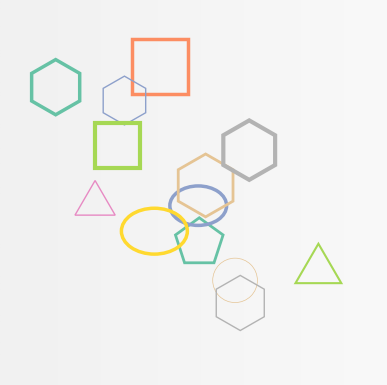[{"shape": "hexagon", "thickness": 2.5, "radius": 0.36, "center": [0.144, 0.774]}, {"shape": "pentagon", "thickness": 2, "radius": 0.32, "center": [0.514, 0.37]}, {"shape": "square", "thickness": 2.5, "radius": 0.36, "center": [0.413, 0.828]}, {"shape": "hexagon", "thickness": 1, "radius": 0.32, "center": [0.321, 0.739]}, {"shape": "oval", "thickness": 2.5, "radius": 0.37, "center": [0.512, 0.466]}, {"shape": "triangle", "thickness": 1, "radius": 0.3, "center": [0.245, 0.471]}, {"shape": "triangle", "thickness": 1.5, "radius": 0.34, "center": [0.822, 0.299]}, {"shape": "square", "thickness": 3, "radius": 0.29, "center": [0.303, 0.622]}, {"shape": "oval", "thickness": 2.5, "radius": 0.43, "center": [0.398, 0.4]}, {"shape": "hexagon", "thickness": 2, "radius": 0.41, "center": [0.531, 0.518]}, {"shape": "circle", "thickness": 0.5, "radius": 0.29, "center": [0.607, 0.272]}, {"shape": "hexagon", "thickness": 3, "radius": 0.39, "center": [0.643, 0.61]}, {"shape": "hexagon", "thickness": 1, "radius": 0.36, "center": [0.62, 0.213]}]